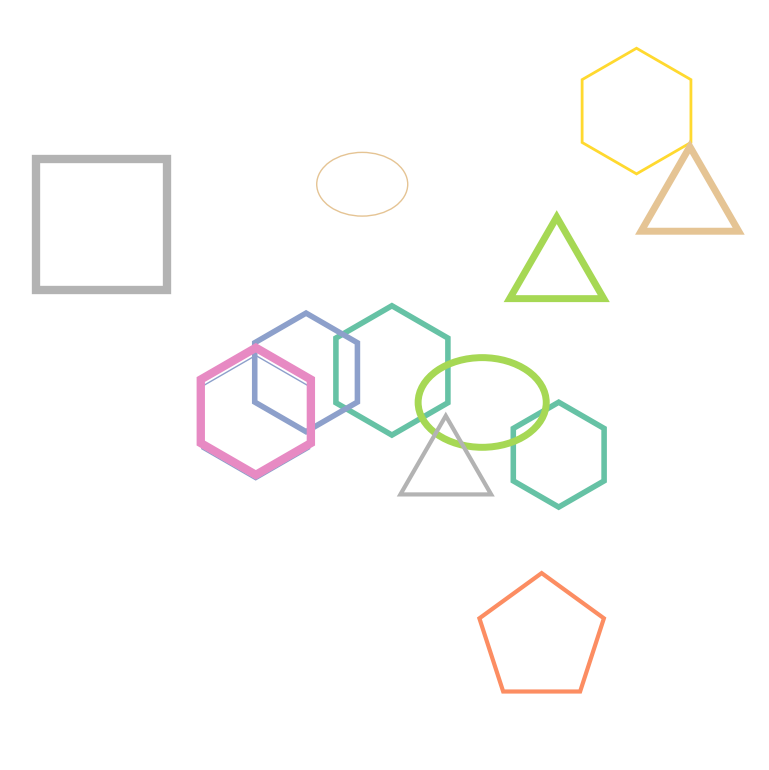[{"shape": "hexagon", "thickness": 2, "radius": 0.42, "center": [0.509, 0.519]}, {"shape": "hexagon", "thickness": 2, "radius": 0.34, "center": [0.726, 0.41]}, {"shape": "pentagon", "thickness": 1.5, "radius": 0.43, "center": [0.703, 0.171]}, {"shape": "hexagon", "thickness": 2, "radius": 0.39, "center": [0.397, 0.516]}, {"shape": "hexagon", "thickness": 0.5, "radius": 0.4, "center": [0.332, 0.458]}, {"shape": "hexagon", "thickness": 3, "radius": 0.41, "center": [0.332, 0.466]}, {"shape": "oval", "thickness": 2.5, "radius": 0.42, "center": [0.626, 0.477]}, {"shape": "triangle", "thickness": 2.5, "radius": 0.35, "center": [0.723, 0.647]}, {"shape": "hexagon", "thickness": 1, "radius": 0.41, "center": [0.827, 0.856]}, {"shape": "oval", "thickness": 0.5, "radius": 0.3, "center": [0.47, 0.761]}, {"shape": "triangle", "thickness": 2.5, "radius": 0.37, "center": [0.896, 0.736]}, {"shape": "square", "thickness": 3, "radius": 0.43, "center": [0.131, 0.708]}, {"shape": "triangle", "thickness": 1.5, "radius": 0.34, "center": [0.579, 0.392]}]